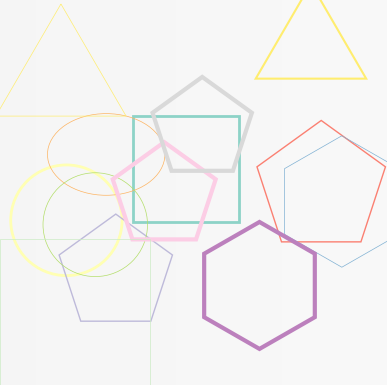[{"shape": "square", "thickness": 2, "radius": 0.69, "center": [0.48, 0.56]}, {"shape": "circle", "thickness": 2, "radius": 0.72, "center": [0.171, 0.428]}, {"shape": "pentagon", "thickness": 1, "radius": 0.77, "center": [0.299, 0.29]}, {"shape": "pentagon", "thickness": 1, "radius": 0.87, "center": [0.829, 0.513]}, {"shape": "hexagon", "thickness": 0.5, "radius": 0.85, "center": [0.882, 0.477]}, {"shape": "oval", "thickness": 0.5, "radius": 0.76, "center": [0.274, 0.599]}, {"shape": "circle", "thickness": 0.5, "radius": 0.67, "center": [0.246, 0.416]}, {"shape": "pentagon", "thickness": 3, "radius": 0.7, "center": [0.424, 0.491]}, {"shape": "pentagon", "thickness": 3, "radius": 0.67, "center": [0.522, 0.665]}, {"shape": "hexagon", "thickness": 3, "radius": 0.82, "center": [0.67, 0.259]}, {"shape": "square", "thickness": 0.5, "radius": 0.97, "center": [0.193, 0.185]}, {"shape": "triangle", "thickness": 0.5, "radius": 0.97, "center": [0.157, 0.796]}, {"shape": "triangle", "thickness": 1.5, "radius": 0.82, "center": [0.802, 0.878]}]